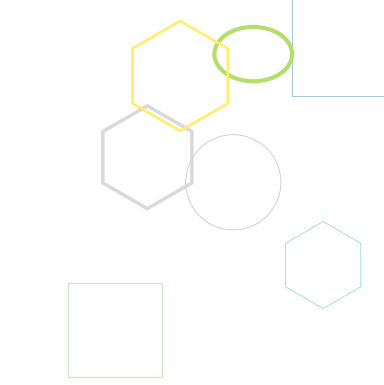[{"shape": "hexagon", "thickness": 0.5, "radius": 0.56, "center": [0.839, 0.312]}, {"shape": "circle", "thickness": 0.5, "radius": 0.62, "center": [0.606, 0.526]}, {"shape": "square", "thickness": 0.5, "radius": 0.65, "center": [0.888, 0.88]}, {"shape": "oval", "thickness": 3, "radius": 0.5, "center": [0.658, 0.859]}, {"shape": "hexagon", "thickness": 2.5, "radius": 0.67, "center": [0.383, 0.592]}, {"shape": "square", "thickness": 1, "radius": 0.61, "center": [0.299, 0.142]}, {"shape": "hexagon", "thickness": 2, "radius": 0.71, "center": [0.468, 0.803]}]